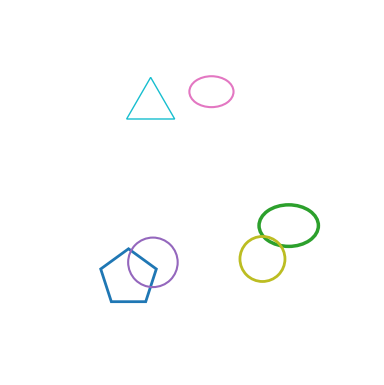[{"shape": "pentagon", "thickness": 2, "radius": 0.38, "center": [0.334, 0.278]}, {"shape": "oval", "thickness": 2.5, "radius": 0.39, "center": [0.75, 0.414]}, {"shape": "circle", "thickness": 1.5, "radius": 0.32, "center": [0.397, 0.319]}, {"shape": "oval", "thickness": 1.5, "radius": 0.29, "center": [0.549, 0.762]}, {"shape": "circle", "thickness": 2, "radius": 0.29, "center": [0.682, 0.327]}, {"shape": "triangle", "thickness": 1, "radius": 0.36, "center": [0.391, 0.727]}]